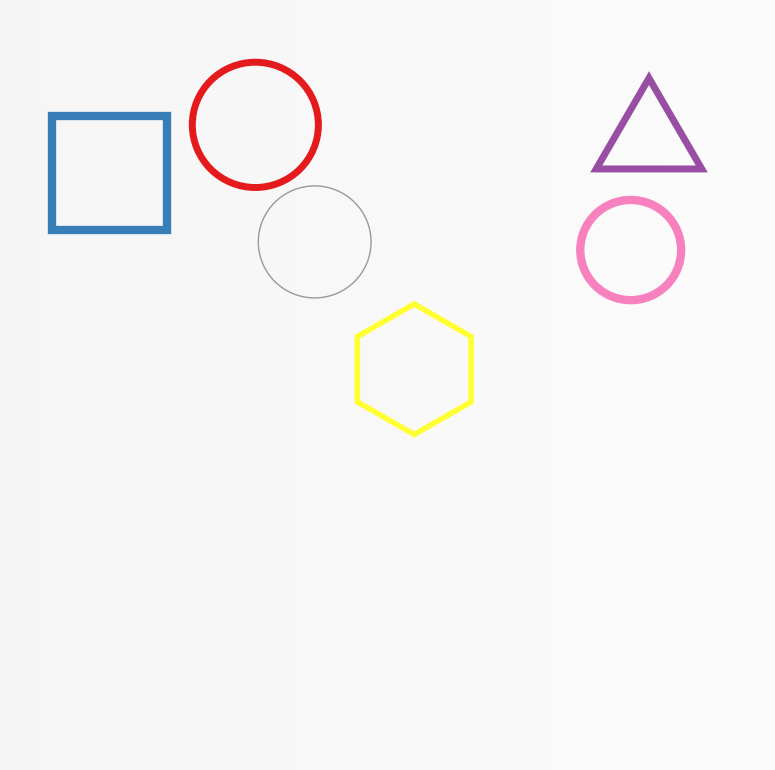[{"shape": "circle", "thickness": 2.5, "radius": 0.41, "center": [0.329, 0.838]}, {"shape": "square", "thickness": 3, "radius": 0.37, "center": [0.142, 0.776]}, {"shape": "triangle", "thickness": 2.5, "radius": 0.39, "center": [0.837, 0.82]}, {"shape": "hexagon", "thickness": 2, "radius": 0.42, "center": [0.535, 0.52]}, {"shape": "circle", "thickness": 3, "radius": 0.33, "center": [0.814, 0.675]}, {"shape": "circle", "thickness": 0.5, "radius": 0.36, "center": [0.406, 0.686]}]